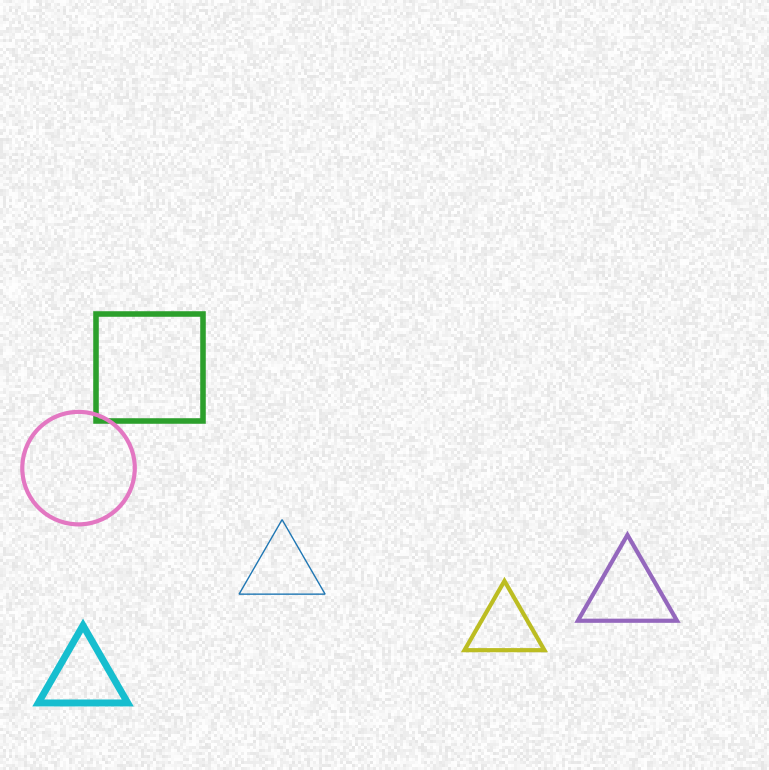[{"shape": "triangle", "thickness": 0.5, "radius": 0.32, "center": [0.366, 0.261]}, {"shape": "square", "thickness": 2, "radius": 0.35, "center": [0.195, 0.523]}, {"shape": "triangle", "thickness": 1.5, "radius": 0.37, "center": [0.815, 0.231]}, {"shape": "circle", "thickness": 1.5, "radius": 0.37, "center": [0.102, 0.392]}, {"shape": "triangle", "thickness": 1.5, "radius": 0.3, "center": [0.655, 0.186]}, {"shape": "triangle", "thickness": 2.5, "radius": 0.34, "center": [0.108, 0.121]}]